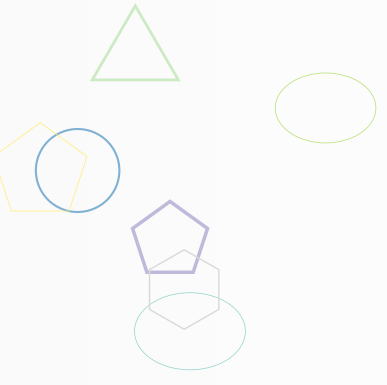[{"shape": "oval", "thickness": 0.5, "radius": 0.72, "center": [0.49, 0.14]}, {"shape": "pentagon", "thickness": 2.5, "radius": 0.51, "center": [0.439, 0.375]}, {"shape": "circle", "thickness": 1.5, "radius": 0.54, "center": [0.2, 0.557]}, {"shape": "oval", "thickness": 0.5, "radius": 0.65, "center": [0.84, 0.72]}, {"shape": "hexagon", "thickness": 1, "radius": 0.52, "center": [0.475, 0.248]}, {"shape": "triangle", "thickness": 2, "radius": 0.64, "center": [0.349, 0.857]}, {"shape": "pentagon", "thickness": 0.5, "radius": 0.63, "center": [0.104, 0.555]}]